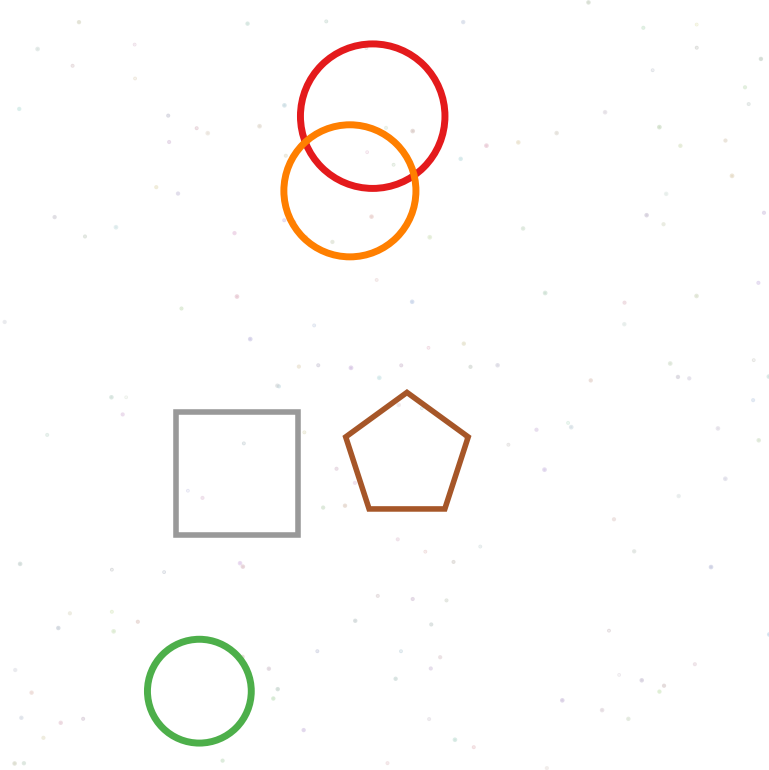[{"shape": "circle", "thickness": 2.5, "radius": 0.47, "center": [0.484, 0.849]}, {"shape": "circle", "thickness": 2.5, "radius": 0.34, "center": [0.259, 0.102]}, {"shape": "circle", "thickness": 2.5, "radius": 0.43, "center": [0.454, 0.752]}, {"shape": "pentagon", "thickness": 2, "radius": 0.42, "center": [0.529, 0.407]}, {"shape": "square", "thickness": 2, "radius": 0.4, "center": [0.308, 0.385]}]